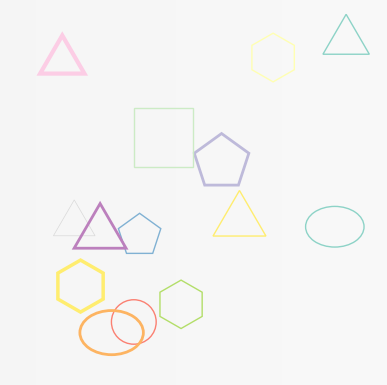[{"shape": "triangle", "thickness": 1, "radius": 0.35, "center": [0.893, 0.894]}, {"shape": "oval", "thickness": 1, "radius": 0.38, "center": [0.864, 0.411]}, {"shape": "hexagon", "thickness": 1, "radius": 0.32, "center": [0.705, 0.851]}, {"shape": "pentagon", "thickness": 2, "radius": 0.37, "center": [0.572, 0.579]}, {"shape": "circle", "thickness": 1, "radius": 0.29, "center": [0.345, 0.164]}, {"shape": "pentagon", "thickness": 1, "radius": 0.29, "center": [0.36, 0.388]}, {"shape": "oval", "thickness": 2, "radius": 0.41, "center": [0.288, 0.136]}, {"shape": "hexagon", "thickness": 1, "radius": 0.31, "center": [0.467, 0.21]}, {"shape": "triangle", "thickness": 3, "radius": 0.33, "center": [0.161, 0.842]}, {"shape": "triangle", "thickness": 0.5, "radius": 0.31, "center": [0.192, 0.419]}, {"shape": "triangle", "thickness": 2, "radius": 0.39, "center": [0.258, 0.394]}, {"shape": "square", "thickness": 1, "radius": 0.38, "center": [0.423, 0.643]}, {"shape": "hexagon", "thickness": 2.5, "radius": 0.34, "center": [0.208, 0.257]}, {"shape": "triangle", "thickness": 1, "radius": 0.39, "center": [0.618, 0.426]}]